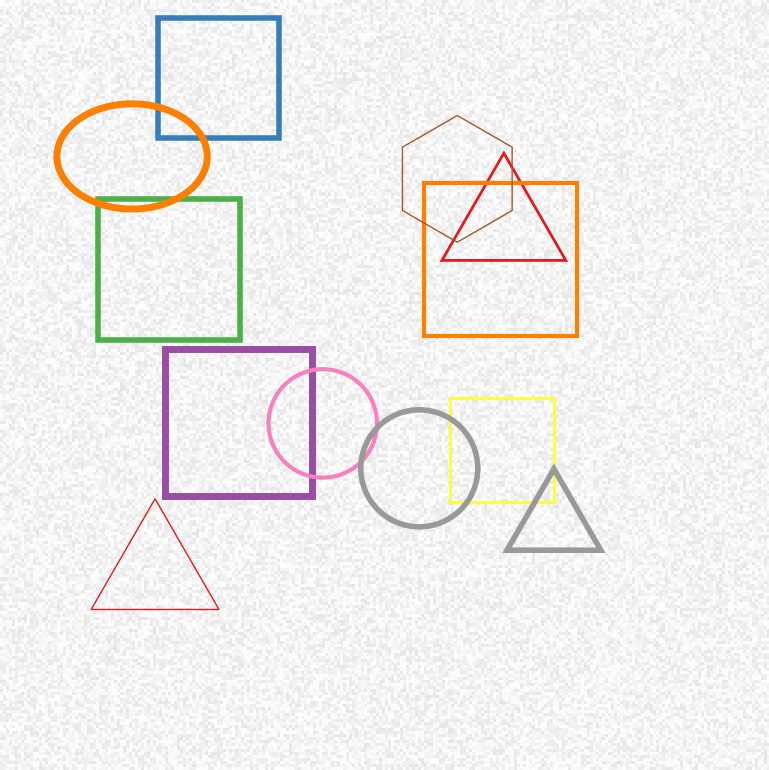[{"shape": "triangle", "thickness": 1, "radius": 0.46, "center": [0.654, 0.708]}, {"shape": "triangle", "thickness": 0.5, "radius": 0.48, "center": [0.201, 0.256]}, {"shape": "square", "thickness": 2, "radius": 0.39, "center": [0.284, 0.899]}, {"shape": "square", "thickness": 2, "radius": 0.46, "center": [0.219, 0.65]}, {"shape": "square", "thickness": 2.5, "radius": 0.48, "center": [0.31, 0.451]}, {"shape": "oval", "thickness": 2.5, "radius": 0.49, "center": [0.172, 0.797]}, {"shape": "square", "thickness": 1.5, "radius": 0.49, "center": [0.65, 0.663]}, {"shape": "square", "thickness": 1, "radius": 0.34, "center": [0.652, 0.416]}, {"shape": "hexagon", "thickness": 0.5, "radius": 0.41, "center": [0.594, 0.768]}, {"shape": "circle", "thickness": 1.5, "radius": 0.35, "center": [0.419, 0.45]}, {"shape": "circle", "thickness": 2, "radius": 0.38, "center": [0.545, 0.392]}, {"shape": "triangle", "thickness": 2, "radius": 0.35, "center": [0.719, 0.321]}]